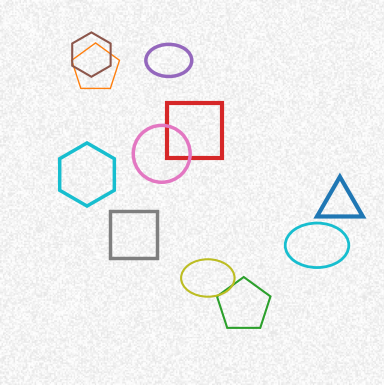[{"shape": "triangle", "thickness": 3, "radius": 0.34, "center": [0.883, 0.472]}, {"shape": "pentagon", "thickness": 1, "radius": 0.33, "center": [0.248, 0.823]}, {"shape": "pentagon", "thickness": 1.5, "radius": 0.37, "center": [0.633, 0.207]}, {"shape": "square", "thickness": 3, "radius": 0.36, "center": [0.506, 0.661]}, {"shape": "oval", "thickness": 2.5, "radius": 0.3, "center": [0.438, 0.843]}, {"shape": "hexagon", "thickness": 1.5, "radius": 0.29, "center": [0.237, 0.858]}, {"shape": "circle", "thickness": 2.5, "radius": 0.37, "center": [0.42, 0.6]}, {"shape": "square", "thickness": 2.5, "radius": 0.31, "center": [0.347, 0.391]}, {"shape": "oval", "thickness": 1.5, "radius": 0.35, "center": [0.54, 0.278]}, {"shape": "oval", "thickness": 2, "radius": 0.41, "center": [0.823, 0.363]}, {"shape": "hexagon", "thickness": 2.5, "radius": 0.41, "center": [0.226, 0.547]}]